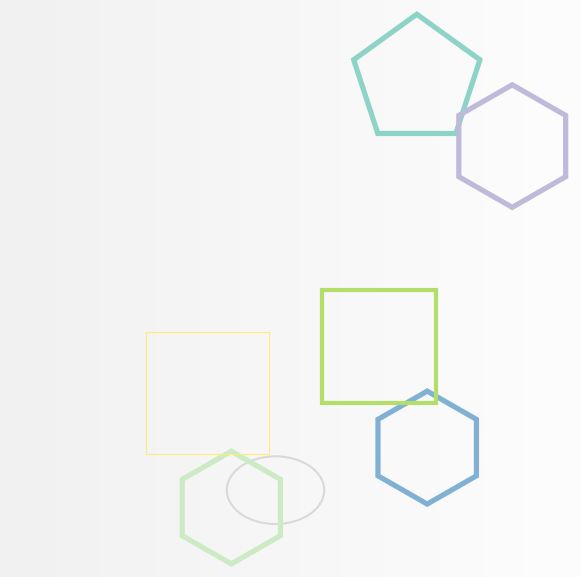[{"shape": "pentagon", "thickness": 2.5, "radius": 0.57, "center": [0.717, 0.86]}, {"shape": "hexagon", "thickness": 2.5, "radius": 0.53, "center": [0.881, 0.746]}, {"shape": "hexagon", "thickness": 2.5, "radius": 0.49, "center": [0.735, 0.224]}, {"shape": "square", "thickness": 2, "radius": 0.49, "center": [0.652, 0.4]}, {"shape": "oval", "thickness": 1, "radius": 0.42, "center": [0.474, 0.15]}, {"shape": "hexagon", "thickness": 2.5, "radius": 0.49, "center": [0.398, 0.12]}, {"shape": "square", "thickness": 0.5, "radius": 0.53, "center": [0.358, 0.319]}]